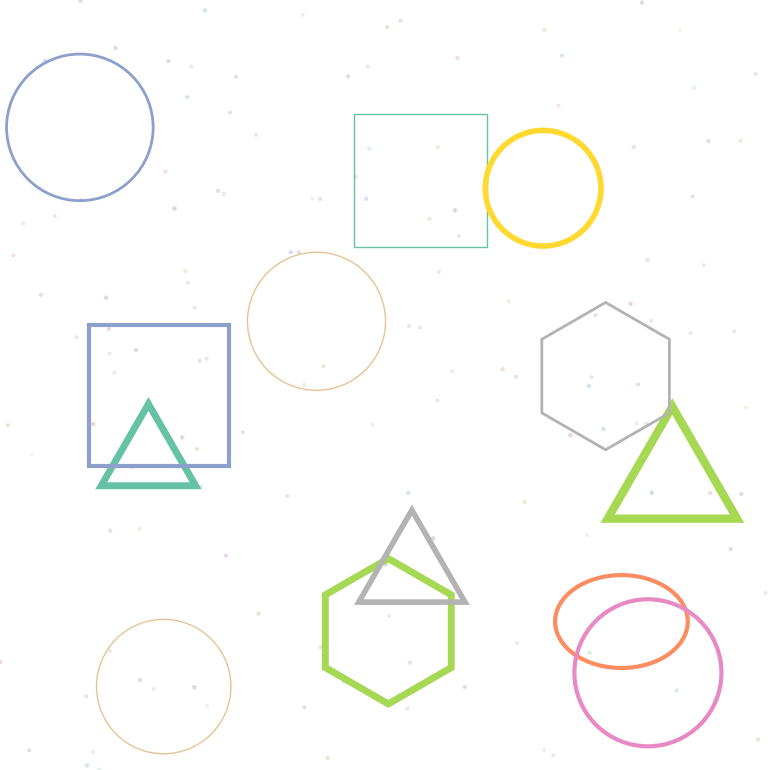[{"shape": "square", "thickness": 0.5, "radius": 0.43, "center": [0.546, 0.765]}, {"shape": "triangle", "thickness": 2.5, "radius": 0.35, "center": [0.193, 0.405]}, {"shape": "oval", "thickness": 1.5, "radius": 0.43, "center": [0.807, 0.193]}, {"shape": "square", "thickness": 1.5, "radius": 0.46, "center": [0.206, 0.486]}, {"shape": "circle", "thickness": 1, "radius": 0.48, "center": [0.104, 0.835]}, {"shape": "circle", "thickness": 1.5, "radius": 0.48, "center": [0.841, 0.126]}, {"shape": "triangle", "thickness": 3, "radius": 0.49, "center": [0.873, 0.375]}, {"shape": "hexagon", "thickness": 2.5, "radius": 0.47, "center": [0.504, 0.18]}, {"shape": "circle", "thickness": 2, "radius": 0.38, "center": [0.705, 0.756]}, {"shape": "circle", "thickness": 0.5, "radius": 0.44, "center": [0.213, 0.108]}, {"shape": "circle", "thickness": 0.5, "radius": 0.45, "center": [0.411, 0.583]}, {"shape": "hexagon", "thickness": 1, "radius": 0.48, "center": [0.787, 0.512]}, {"shape": "triangle", "thickness": 2, "radius": 0.4, "center": [0.535, 0.258]}]